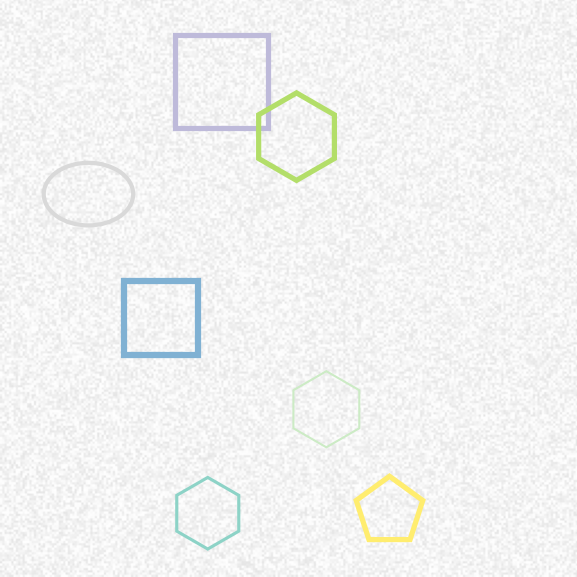[{"shape": "hexagon", "thickness": 1.5, "radius": 0.31, "center": [0.36, 0.11]}, {"shape": "square", "thickness": 2.5, "radius": 0.4, "center": [0.384, 0.858]}, {"shape": "square", "thickness": 3, "radius": 0.32, "center": [0.279, 0.449]}, {"shape": "hexagon", "thickness": 2.5, "radius": 0.38, "center": [0.513, 0.763]}, {"shape": "oval", "thickness": 2, "radius": 0.39, "center": [0.153, 0.663]}, {"shape": "hexagon", "thickness": 1, "radius": 0.33, "center": [0.565, 0.29]}, {"shape": "pentagon", "thickness": 2.5, "radius": 0.3, "center": [0.674, 0.114]}]